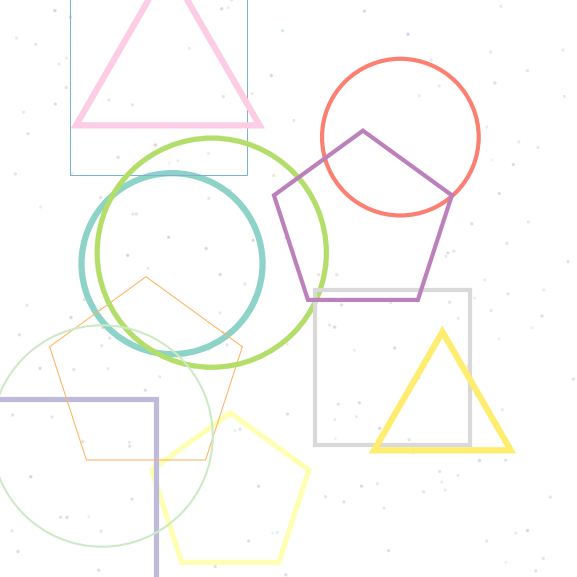[{"shape": "circle", "thickness": 3, "radius": 0.78, "center": [0.298, 0.543]}, {"shape": "pentagon", "thickness": 2.5, "radius": 0.72, "center": [0.399, 0.141]}, {"shape": "square", "thickness": 2.5, "radius": 0.83, "center": [0.103, 0.142]}, {"shape": "circle", "thickness": 2, "radius": 0.68, "center": [0.693, 0.762]}, {"shape": "square", "thickness": 0.5, "radius": 0.77, "center": [0.274, 0.849]}, {"shape": "pentagon", "thickness": 0.5, "radius": 0.88, "center": [0.253, 0.345]}, {"shape": "circle", "thickness": 2.5, "radius": 0.99, "center": [0.367, 0.562]}, {"shape": "triangle", "thickness": 3, "radius": 0.92, "center": [0.291, 0.874]}, {"shape": "square", "thickness": 2, "radius": 0.67, "center": [0.68, 0.363]}, {"shape": "pentagon", "thickness": 2, "radius": 0.81, "center": [0.628, 0.611]}, {"shape": "circle", "thickness": 1, "radius": 0.96, "center": [0.177, 0.244]}, {"shape": "triangle", "thickness": 3, "radius": 0.68, "center": [0.766, 0.288]}]